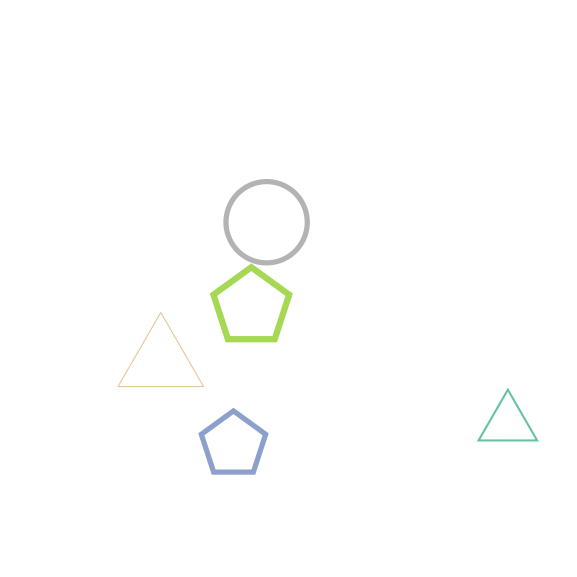[{"shape": "triangle", "thickness": 1, "radius": 0.29, "center": [0.879, 0.266]}, {"shape": "pentagon", "thickness": 2.5, "radius": 0.29, "center": [0.404, 0.229]}, {"shape": "pentagon", "thickness": 3, "radius": 0.34, "center": [0.435, 0.468]}, {"shape": "triangle", "thickness": 0.5, "radius": 0.43, "center": [0.278, 0.373]}, {"shape": "circle", "thickness": 2.5, "radius": 0.35, "center": [0.462, 0.614]}]